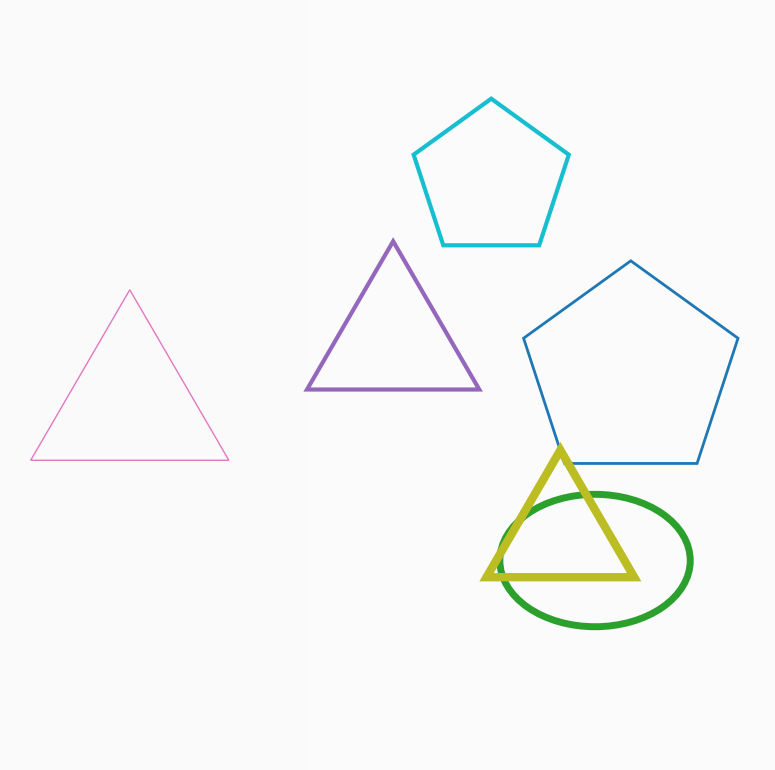[{"shape": "pentagon", "thickness": 1, "radius": 0.73, "center": [0.814, 0.516]}, {"shape": "oval", "thickness": 2.5, "radius": 0.61, "center": [0.768, 0.272]}, {"shape": "triangle", "thickness": 1.5, "radius": 0.64, "center": [0.507, 0.558]}, {"shape": "triangle", "thickness": 0.5, "radius": 0.74, "center": [0.167, 0.476]}, {"shape": "triangle", "thickness": 3, "radius": 0.55, "center": [0.723, 0.305]}, {"shape": "pentagon", "thickness": 1.5, "radius": 0.53, "center": [0.634, 0.767]}]